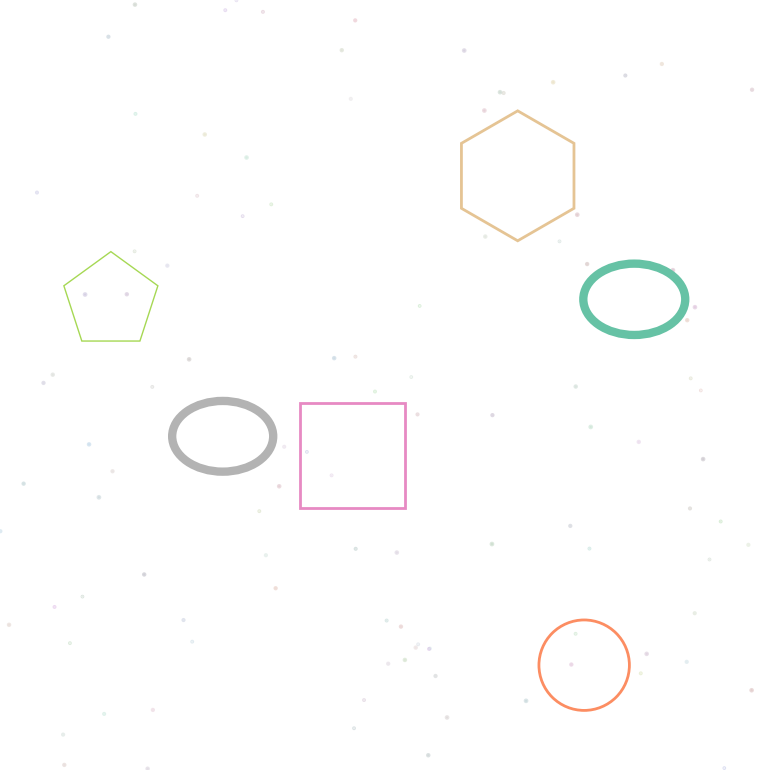[{"shape": "oval", "thickness": 3, "radius": 0.33, "center": [0.824, 0.611]}, {"shape": "circle", "thickness": 1, "radius": 0.29, "center": [0.759, 0.136]}, {"shape": "square", "thickness": 1, "radius": 0.34, "center": [0.458, 0.408]}, {"shape": "pentagon", "thickness": 0.5, "radius": 0.32, "center": [0.144, 0.609]}, {"shape": "hexagon", "thickness": 1, "radius": 0.42, "center": [0.672, 0.772]}, {"shape": "oval", "thickness": 3, "radius": 0.33, "center": [0.289, 0.433]}]